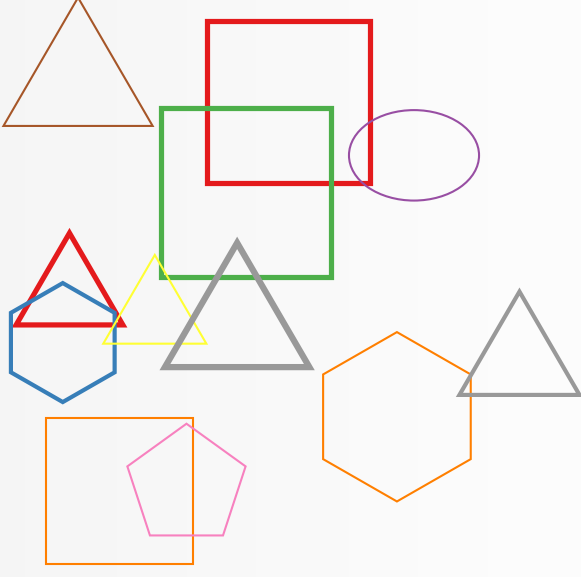[{"shape": "triangle", "thickness": 2.5, "radius": 0.53, "center": [0.12, 0.49]}, {"shape": "square", "thickness": 2.5, "radius": 0.7, "center": [0.496, 0.822]}, {"shape": "hexagon", "thickness": 2, "radius": 0.52, "center": [0.108, 0.406]}, {"shape": "square", "thickness": 2.5, "radius": 0.73, "center": [0.423, 0.666]}, {"shape": "oval", "thickness": 1, "radius": 0.56, "center": [0.712, 0.73]}, {"shape": "square", "thickness": 1, "radius": 0.63, "center": [0.206, 0.149]}, {"shape": "hexagon", "thickness": 1, "radius": 0.73, "center": [0.683, 0.277]}, {"shape": "triangle", "thickness": 1, "radius": 0.51, "center": [0.266, 0.455]}, {"shape": "triangle", "thickness": 1, "radius": 0.74, "center": [0.134, 0.855]}, {"shape": "pentagon", "thickness": 1, "radius": 0.53, "center": [0.321, 0.158]}, {"shape": "triangle", "thickness": 2, "radius": 0.6, "center": [0.894, 0.375]}, {"shape": "triangle", "thickness": 3, "radius": 0.72, "center": [0.408, 0.435]}]